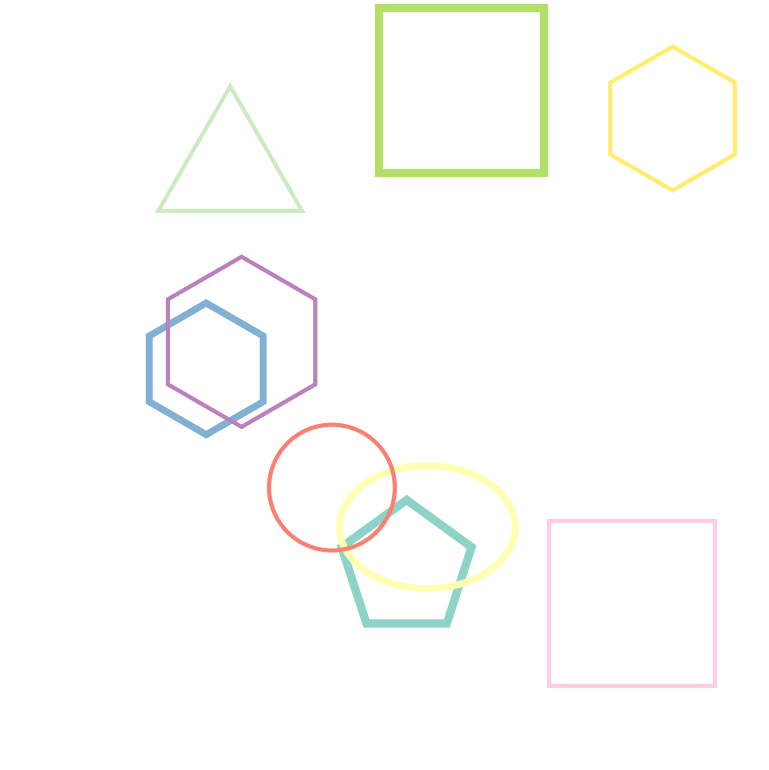[{"shape": "pentagon", "thickness": 3, "radius": 0.44, "center": [0.528, 0.262]}, {"shape": "oval", "thickness": 2.5, "radius": 0.57, "center": [0.555, 0.315]}, {"shape": "circle", "thickness": 1.5, "radius": 0.41, "center": [0.431, 0.367]}, {"shape": "hexagon", "thickness": 2.5, "radius": 0.43, "center": [0.268, 0.521]}, {"shape": "square", "thickness": 3, "radius": 0.54, "center": [0.6, 0.882]}, {"shape": "square", "thickness": 1.5, "radius": 0.54, "center": [0.821, 0.216]}, {"shape": "hexagon", "thickness": 1.5, "radius": 0.55, "center": [0.314, 0.556]}, {"shape": "triangle", "thickness": 1.5, "radius": 0.54, "center": [0.299, 0.78]}, {"shape": "hexagon", "thickness": 1.5, "radius": 0.47, "center": [0.873, 0.846]}]